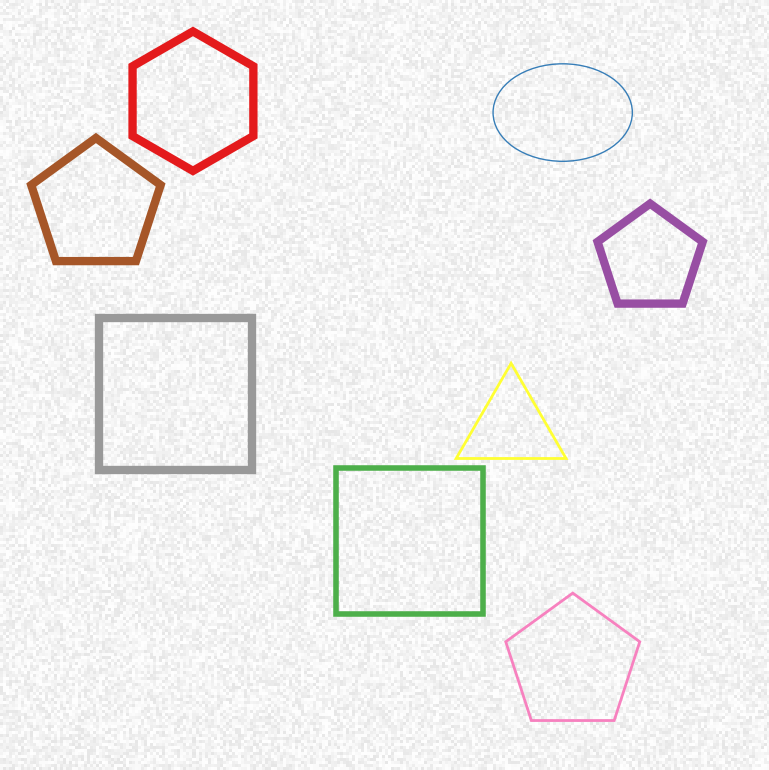[{"shape": "hexagon", "thickness": 3, "radius": 0.45, "center": [0.251, 0.869]}, {"shape": "oval", "thickness": 0.5, "radius": 0.45, "center": [0.731, 0.854]}, {"shape": "square", "thickness": 2, "radius": 0.48, "center": [0.531, 0.297]}, {"shape": "pentagon", "thickness": 3, "radius": 0.36, "center": [0.844, 0.664]}, {"shape": "triangle", "thickness": 1, "radius": 0.41, "center": [0.664, 0.446]}, {"shape": "pentagon", "thickness": 3, "radius": 0.44, "center": [0.125, 0.732]}, {"shape": "pentagon", "thickness": 1, "radius": 0.46, "center": [0.744, 0.138]}, {"shape": "square", "thickness": 3, "radius": 0.5, "center": [0.228, 0.489]}]